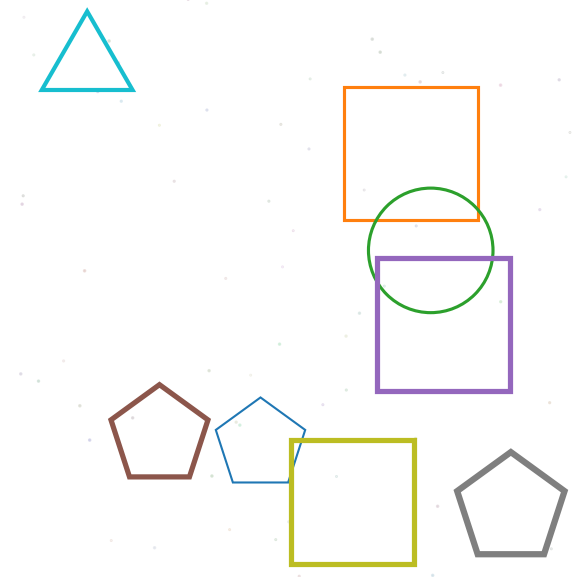[{"shape": "pentagon", "thickness": 1, "radius": 0.41, "center": [0.451, 0.23]}, {"shape": "square", "thickness": 1.5, "radius": 0.58, "center": [0.712, 0.734]}, {"shape": "circle", "thickness": 1.5, "radius": 0.54, "center": [0.746, 0.566]}, {"shape": "square", "thickness": 2.5, "radius": 0.58, "center": [0.768, 0.437]}, {"shape": "pentagon", "thickness": 2.5, "radius": 0.44, "center": [0.276, 0.245]}, {"shape": "pentagon", "thickness": 3, "radius": 0.49, "center": [0.885, 0.119]}, {"shape": "square", "thickness": 2.5, "radius": 0.53, "center": [0.611, 0.13]}, {"shape": "triangle", "thickness": 2, "radius": 0.45, "center": [0.151, 0.889]}]